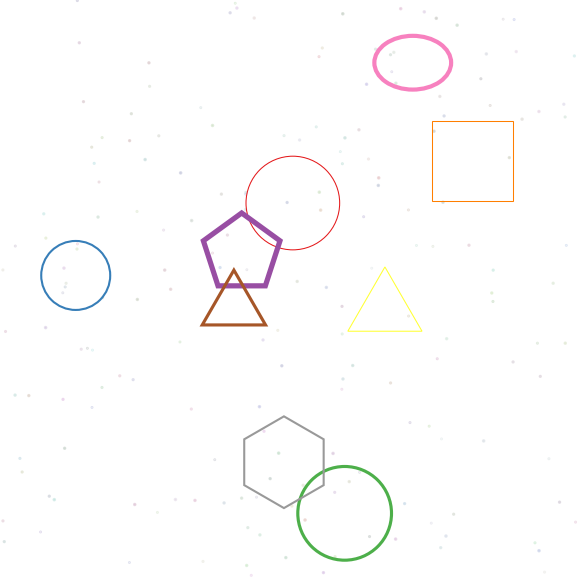[{"shape": "circle", "thickness": 0.5, "radius": 0.41, "center": [0.507, 0.648]}, {"shape": "circle", "thickness": 1, "radius": 0.3, "center": [0.131, 0.522]}, {"shape": "circle", "thickness": 1.5, "radius": 0.41, "center": [0.597, 0.11]}, {"shape": "pentagon", "thickness": 2.5, "radius": 0.35, "center": [0.418, 0.561]}, {"shape": "square", "thickness": 0.5, "radius": 0.35, "center": [0.818, 0.72]}, {"shape": "triangle", "thickness": 0.5, "radius": 0.37, "center": [0.667, 0.463]}, {"shape": "triangle", "thickness": 1.5, "radius": 0.32, "center": [0.405, 0.468]}, {"shape": "oval", "thickness": 2, "radius": 0.33, "center": [0.715, 0.891]}, {"shape": "hexagon", "thickness": 1, "radius": 0.4, "center": [0.492, 0.199]}]